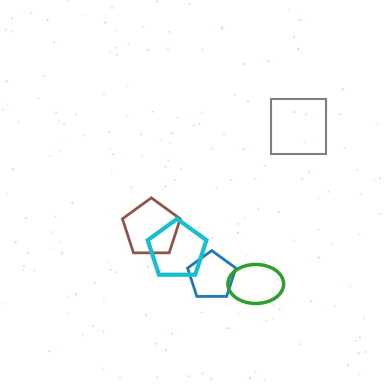[{"shape": "pentagon", "thickness": 2, "radius": 0.33, "center": [0.55, 0.283]}, {"shape": "oval", "thickness": 2.5, "radius": 0.36, "center": [0.664, 0.262]}, {"shape": "pentagon", "thickness": 2, "radius": 0.39, "center": [0.393, 0.407]}, {"shape": "square", "thickness": 1.5, "radius": 0.36, "center": [0.775, 0.672]}, {"shape": "pentagon", "thickness": 3, "radius": 0.4, "center": [0.46, 0.351]}]